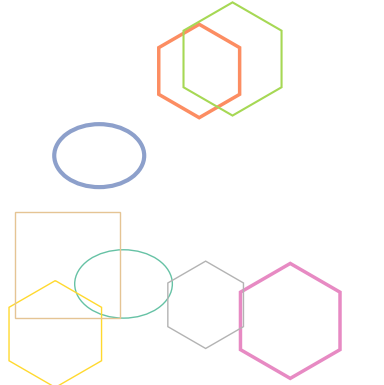[{"shape": "oval", "thickness": 1, "radius": 0.63, "center": [0.321, 0.262]}, {"shape": "hexagon", "thickness": 2.5, "radius": 0.61, "center": [0.517, 0.816]}, {"shape": "oval", "thickness": 3, "radius": 0.58, "center": [0.258, 0.596]}, {"shape": "hexagon", "thickness": 2.5, "radius": 0.75, "center": [0.754, 0.166]}, {"shape": "hexagon", "thickness": 1.5, "radius": 0.74, "center": [0.604, 0.847]}, {"shape": "hexagon", "thickness": 1, "radius": 0.69, "center": [0.144, 0.132]}, {"shape": "square", "thickness": 1, "radius": 0.68, "center": [0.176, 0.312]}, {"shape": "hexagon", "thickness": 1, "radius": 0.57, "center": [0.534, 0.208]}]